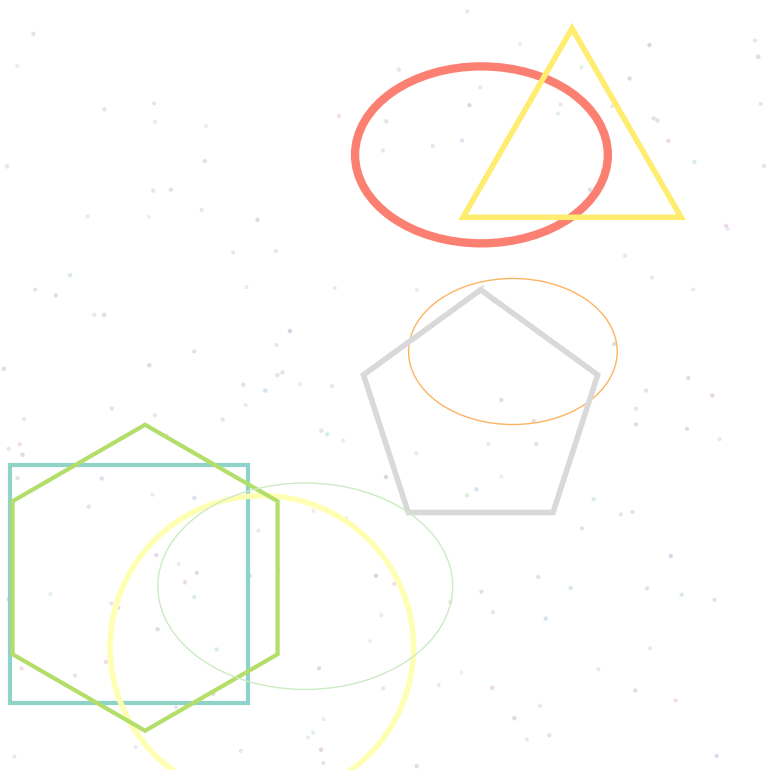[{"shape": "square", "thickness": 1.5, "radius": 0.77, "center": [0.168, 0.241]}, {"shape": "circle", "thickness": 2, "radius": 0.99, "center": [0.34, 0.159]}, {"shape": "oval", "thickness": 3, "radius": 0.82, "center": [0.625, 0.799]}, {"shape": "oval", "thickness": 0.5, "radius": 0.68, "center": [0.666, 0.544]}, {"shape": "hexagon", "thickness": 1.5, "radius": 0.99, "center": [0.188, 0.25]}, {"shape": "pentagon", "thickness": 2, "radius": 0.8, "center": [0.624, 0.464]}, {"shape": "oval", "thickness": 0.5, "radius": 0.96, "center": [0.396, 0.239]}, {"shape": "triangle", "thickness": 2, "radius": 0.82, "center": [0.743, 0.8]}]